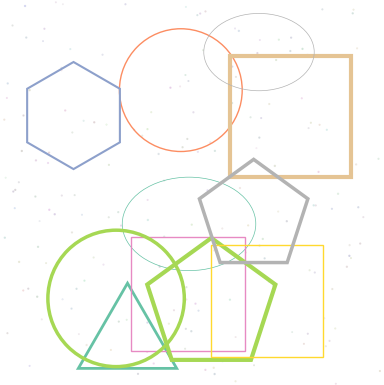[{"shape": "triangle", "thickness": 2, "radius": 0.74, "center": [0.331, 0.117]}, {"shape": "oval", "thickness": 0.5, "radius": 0.87, "center": [0.491, 0.418]}, {"shape": "circle", "thickness": 1, "radius": 0.8, "center": [0.47, 0.766]}, {"shape": "hexagon", "thickness": 1.5, "radius": 0.7, "center": [0.191, 0.7]}, {"shape": "square", "thickness": 1, "radius": 0.74, "center": [0.489, 0.236]}, {"shape": "pentagon", "thickness": 3, "radius": 0.88, "center": [0.549, 0.207]}, {"shape": "circle", "thickness": 2.5, "radius": 0.89, "center": [0.302, 0.225]}, {"shape": "square", "thickness": 1, "radius": 0.73, "center": [0.693, 0.217]}, {"shape": "square", "thickness": 3, "radius": 0.79, "center": [0.755, 0.697]}, {"shape": "oval", "thickness": 0.5, "radius": 0.72, "center": [0.673, 0.865]}, {"shape": "pentagon", "thickness": 2.5, "radius": 0.74, "center": [0.659, 0.438]}]